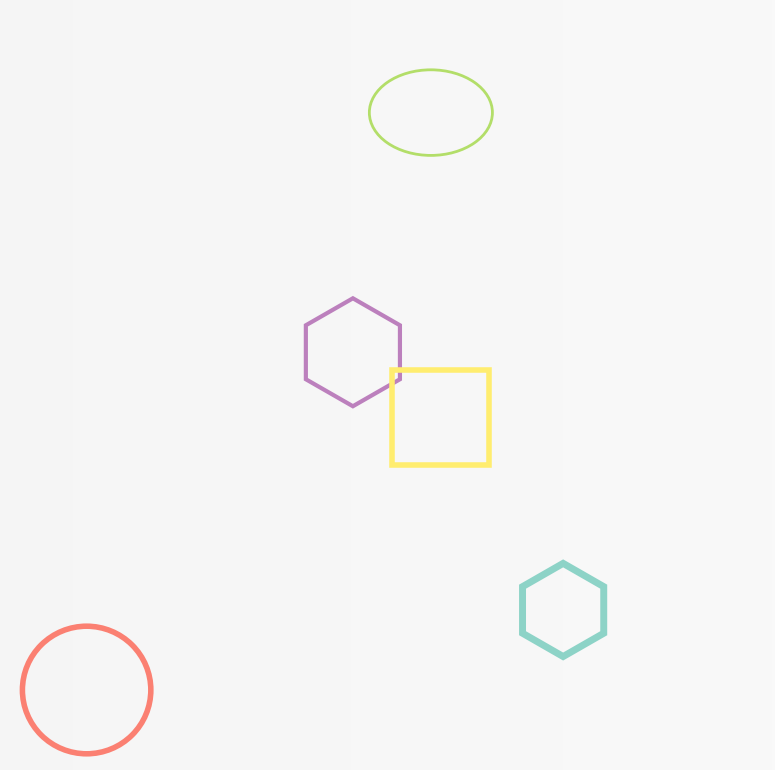[{"shape": "hexagon", "thickness": 2.5, "radius": 0.3, "center": [0.727, 0.208]}, {"shape": "circle", "thickness": 2, "radius": 0.41, "center": [0.112, 0.104]}, {"shape": "oval", "thickness": 1, "radius": 0.4, "center": [0.556, 0.854]}, {"shape": "hexagon", "thickness": 1.5, "radius": 0.35, "center": [0.455, 0.543]}, {"shape": "square", "thickness": 2, "radius": 0.31, "center": [0.568, 0.458]}]